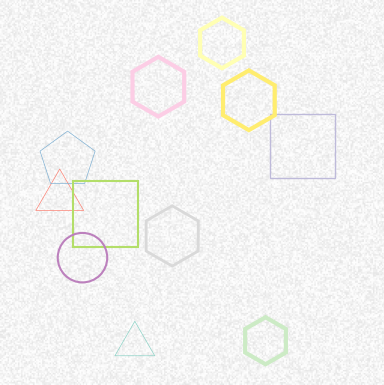[{"shape": "triangle", "thickness": 0.5, "radius": 0.3, "center": [0.35, 0.106]}, {"shape": "hexagon", "thickness": 3, "radius": 0.33, "center": [0.577, 0.888]}, {"shape": "square", "thickness": 1, "radius": 0.42, "center": [0.785, 0.621]}, {"shape": "triangle", "thickness": 0.5, "radius": 0.36, "center": [0.155, 0.489]}, {"shape": "pentagon", "thickness": 0.5, "radius": 0.38, "center": [0.176, 0.584]}, {"shape": "square", "thickness": 1.5, "radius": 0.43, "center": [0.274, 0.444]}, {"shape": "hexagon", "thickness": 3, "radius": 0.39, "center": [0.411, 0.775]}, {"shape": "hexagon", "thickness": 2, "radius": 0.39, "center": [0.447, 0.387]}, {"shape": "circle", "thickness": 1.5, "radius": 0.32, "center": [0.214, 0.331]}, {"shape": "hexagon", "thickness": 3, "radius": 0.31, "center": [0.69, 0.115]}, {"shape": "hexagon", "thickness": 3, "radius": 0.39, "center": [0.646, 0.74]}]